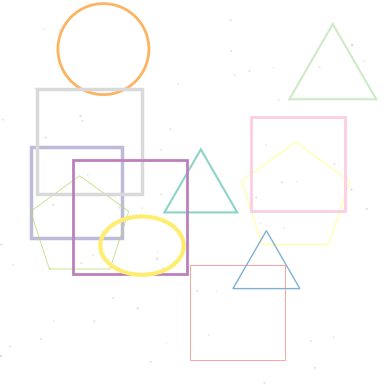[{"shape": "triangle", "thickness": 1.5, "radius": 0.55, "center": [0.522, 0.503]}, {"shape": "pentagon", "thickness": 1, "radius": 0.74, "center": [0.767, 0.484]}, {"shape": "square", "thickness": 2.5, "radius": 0.59, "center": [0.2, 0.5]}, {"shape": "square", "thickness": 0.5, "radius": 0.62, "center": [0.616, 0.188]}, {"shape": "triangle", "thickness": 1, "radius": 0.5, "center": [0.692, 0.301]}, {"shape": "circle", "thickness": 2, "radius": 0.59, "center": [0.269, 0.872]}, {"shape": "pentagon", "thickness": 0.5, "radius": 0.67, "center": [0.207, 0.41]}, {"shape": "square", "thickness": 2, "radius": 0.61, "center": [0.775, 0.574]}, {"shape": "square", "thickness": 2.5, "radius": 0.68, "center": [0.234, 0.634]}, {"shape": "square", "thickness": 2, "radius": 0.74, "center": [0.338, 0.437]}, {"shape": "triangle", "thickness": 1.5, "radius": 0.65, "center": [0.864, 0.807]}, {"shape": "oval", "thickness": 3, "radius": 0.54, "center": [0.369, 0.362]}]